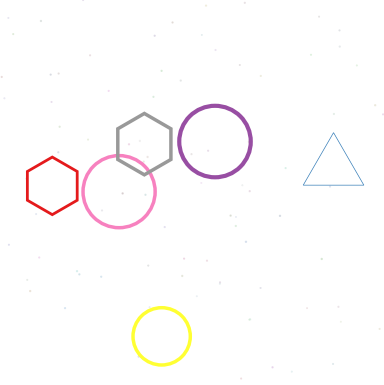[{"shape": "hexagon", "thickness": 2, "radius": 0.37, "center": [0.136, 0.517]}, {"shape": "triangle", "thickness": 0.5, "radius": 0.45, "center": [0.866, 0.565]}, {"shape": "circle", "thickness": 3, "radius": 0.46, "center": [0.558, 0.632]}, {"shape": "circle", "thickness": 2.5, "radius": 0.37, "center": [0.42, 0.126]}, {"shape": "circle", "thickness": 2.5, "radius": 0.47, "center": [0.309, 0.502]}, {"shape": "hexagon", "thickness": 2.5, "radius": 0.4, "center": [0.375, 0.626]}]